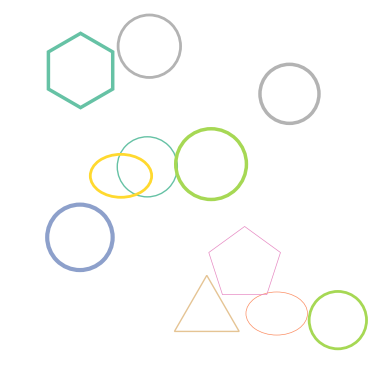[{"shape": "hexagon", "thickness": 2.5, "radius": 0.48, "center": [0.209, 0.817]}, {"shape": "circle", "thickness": 1, "radius": 0.39, "center": [0.383, 0.567]}, {"shape": "oval", "thickness": 0.5, "radius": 0.4, "center": [0.719, 0.186]}, {"shape": "circle", "thickness": 3, "radius": 0.42, "center": [0.208, 0.384]}, {"shape": "pentagon", "thickness": 0.5, "radius": 0.49, "center": [0.635, 0.314]}, {"shape": "circle", "thickness": 2, "radius": 0.37, "center": [0.877, 0.168]}, {"shape": "circle", "thickness": 2.5, "radius": 0.46, "center": [0.548, 0.574]}, {"shape": "oval", "thickness": 2, "radius": 0.4, "center": [0.314, 0.543]}, {"shape": "triangle", "thickness": 1, "radius": 0.49, "center": [0.537, 0.188]}, {"shape": "circle", "thickness": 2.5, "radius": 0.38, "center": [0.752, 0.756]}, {"shape": "circle", "thickness": 2, "radius": 0.41, "center": [0.388, 0.88]}]